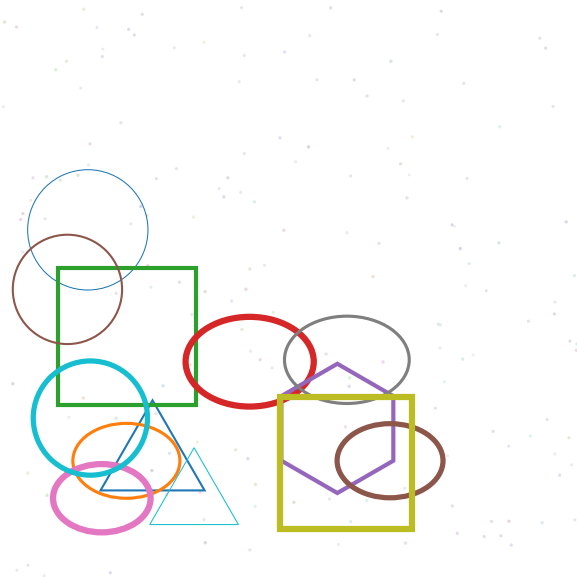[{"shape": "circle", "thickness": 0.5, "radius": 0.52, "center": [0.152, 0.601]}, {"shape": "triangle", "thickness": 1, "radius": 0.52, "center": [0.264, 0.202]}, {"shape": "oval", "thickness": 1.5, "radius": 0.46, "center": [0.219, 0.201]}, {"shape": "square", "thickness": 2, "radius": 0.6, "center": [0.22, 0.416]}, {"shape": "oval", "thickness": 3, "radius": 0.55, "center": [0.432, 0.373]}, {"shape": "hexagon", "thickness": 2, "radius": 0.56, "center": [0.584, 0.257]}, {"shape": "oval", "thickness": 2.5, "radius": 0.46, "center": [0.675, 0.201]}, {"shape": "circle", "thickness": 1, "radius": 0.47, "center": [0.117, 0.498]}, {"shape": "oval", "thickness": 3, "radius": 0.42, "center": [0.176, 0.136]}, {"shape": "oval", "thickness": 1.5, "radius": 0.54, "center": [0.601, 0.376]}, {"shape": "square", "thickness": 3, "radius": 0.57, "center": [0.599, 0.198]}, {"shape": "triangle", "thickness": 0.5, "radius": 0.44, "center": [0.336, 0.135]}, {"shape": "circle", "thickness": 2.5, "radius": 0.49, "center": [0.156, 0.275]}]